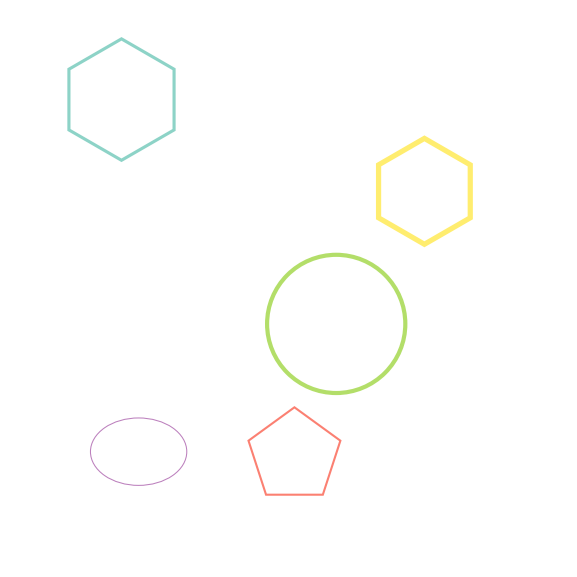[{"shape": "hexagon", "thickness": 1.5, "radius": 0.53, "center": [0.21, 0.827]}, {"shape": "pentagon", "thickness": 1, "radius": 0.42, "center": [0.51, 0.21]}, {"shape": "circle", "thickness": 2, "radius": 0.6, "center": [0.582, 0.438]}, {"shape": "oval", "thickness": 0.5, "radius": 0.42, "center": [0.24, 0.217]}, {"shape": "hexagon", "thickness": 2.5, "radius": 0.46, "center": [0.735, 0.668]}]